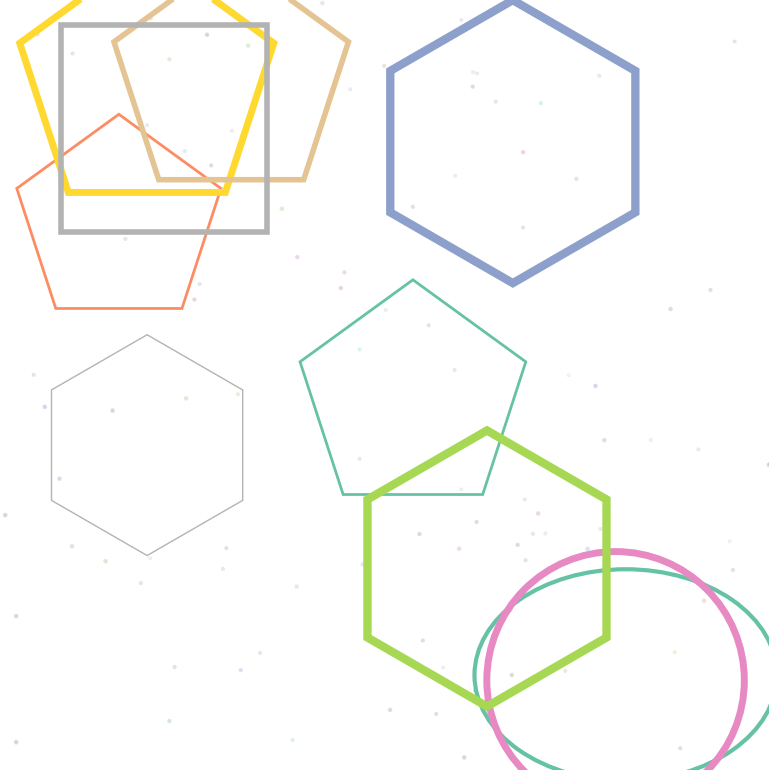[{"shape": "oval", "thickness": 1.5, "radius": 0.98, "center": [0.813, 0.123]}, {"shape": "pentagon", "thickness": 1, "radius": 0.77, "center": [0.536, 0.482]}, {"shape": "pentagon", "thickness": 1, "radius": 0.7, "center": [0.154, 0.712]}, {"shape": "hexagon", "thickness": 3, "radius": 0.92, "center": [0.666, 0.816]}, {"shape": "circle", "thickness": 2.5, "radius": 0.84, "center": [0.799, 0.116]}, {"shape": "hexagon", "thickness": 3, "radius": 0.9, "center": [0.632, 0.262]}, {"shape": "pentagon", "thickness": 2.5, "radius": 0.87, "center": [0.191, 0.89]}, {"shape": "pentagon", "thickness": 2, "radius": 0.8, "center": [0.3, 0.896]}, {"shape": "square", "thickness": 2, "radius": 0.67, "center": [0.213, 0.833]}, {"shape": "hexagon", "thickness": 0.5, "radius": 0.72, "center": [0.191, 0.422]}]